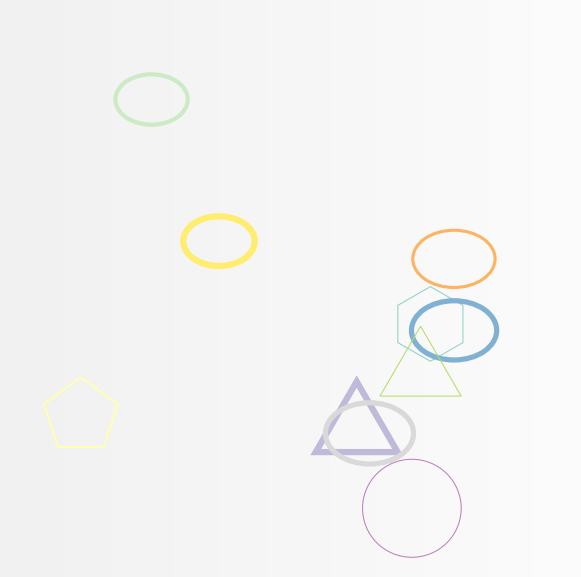[{"shape": "hexagon", "thickness": 0.5, "radius": 0.32, "center": [0.74, 0.438]}, {"shape": "pentagon", "thickness": 1, "radius": 0.33, "center": [0.139, 0.279]}, {"shape": "triangle", "thickness": 3, "radius": 0.41, "center": [0.614, 0.257]}, {"shape": "oval", "thickness": 2.5, "radius": 0.37, "center": [0.781, 0.427]}, {"shape": "oval", "thickness": 1.5, "radius": 0.35, "center": [0.781, 0.551]}, {"shape": "triangle", "thickness": 0.5, "radius": 0.4, "center": [0.724, 0.354]}, {"shape": "oval", "thickness": 2.5, "radius": 0.38, "center": [0.636, 0.249]}, {"shape": "circle", "thickness": 0.5, "radius": 0.42, "center": [0.709, 0.119]}, {"shape": "oval", "thickness": 2, "radius": 0.31, "center": [0.261, 0.827]}, {"shape": "oval", "thickness": 3, "radius": 0.31, "center": [0.377, 0.582]}]